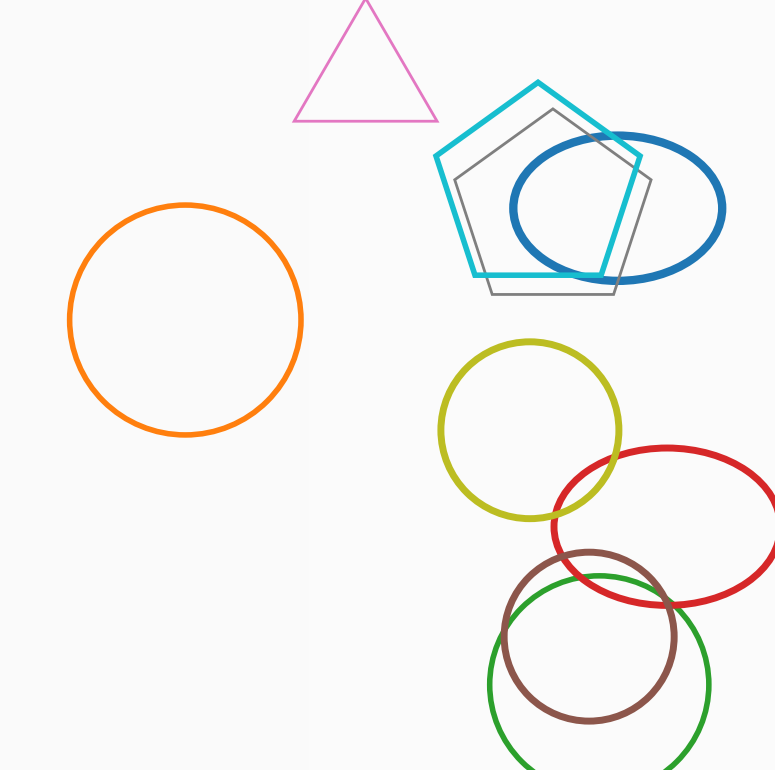[{"shape": "oval", "thickness": 3, "radius": 0.67, "center": [0.797, 0.73]}, {"shape": "circle", "thickness": 2, "radius": 0.75, "center": [0.239, 0.584]}, {"shape": "circle", "thickness": 2, "radius": 0.71, "center": [0.773, 0.111]}, {"shape": "oval", "thickness": 2.5, "radius": 0.73, "center": [0.861, 0.316]}, {"shape": "circle", "thickness": 2.5, "radius": 0.55, "center": [0.76, 0.173]}, {"shape": "triangle", "thickness": 1, "radius": 0.53, "center": [0.472, 0.896]}, {"shape": "pentagon", "thickness": 1, "radius": 0.67, "center": [0.713, 0.725]}, {"shape": "circle", "thickness": 2.5, "radius": 0.57, "center": [0.684, 0.441]}, {"shape": "pentagon", "thickness": 2, "radius": 0.69, "center": [0.694, 0.755]}]